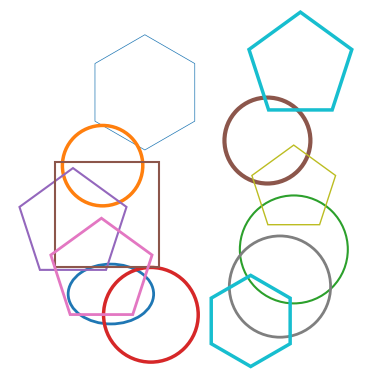[{"shape": "oval", "thickness": 2, "radius": 0.56, "center": [0.288, 0.236]}, {"shape": "hexagon", "thickness": 0.5, "radius": 0.75, "center": [0.376, 0.76]}, {"shape": "circle", "thickness": 2.5, "radius": 0.52, "center": [0.266, 0.57]}, {"shape": "circle", "thickness": 1.5, "radius": 0.7, "center": [0.763, 0.352]}, {"shape": "circle", "thickness": 2.5, "radius": 0.61, "center": [0.392, 0.182]}, {"shape": "pentagon", "thickness": 1.5, "radius": 0.73, "center": [0.19, 0.417]}, {"shape": "circle", "thickness": 3, "radius": 0.56, "center": [0.695, 0.635]}, {"shape": "square", "thickness": 1.5, "radius": 0.68, "center": [0.278, 0.443]}, {"shape": "pentagon", "thickness": 2, "radius": 0.69, "center": [0.263, 0.295]}, {"shape": "circle", "thickness": 2, "radius": 0.66, "center": [0.727, 0.256]}, {"shape": "pentagon", "thickness": 1, "radius": 0.57, "center": [0.763, 0.509]}, {"shape": "pentagon", "thickness": 2.5, "radius": 0.7, "center": [0.78, 0.828]}, {"shape": "hexagon", "thickness": 2.5, "radius": 0.59, "center": [0.651, 0.166]}]